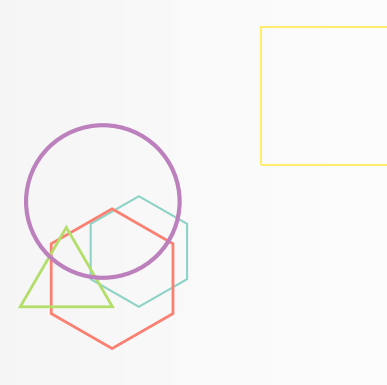[{"shape": "hexagon", "thickness": 1.5, "radius": 0.72, "center": [0.358, 0.347]}, {"shape": "hexagon", "thickness": 2, "radius": 0.91, "center": [0.289, 0.276]}, {"shape": "triangle", "thickness": 2, "radius": 0.69, "center": [0.171, 0.272]}, {"shape": "circle", "thickness": 3, "radius": 0.99, "center": [0.265, 0.477]}, {"shape": "square", "thickness": 1.5, "radius": 0.89, "center": [0.853, 0.751]}]